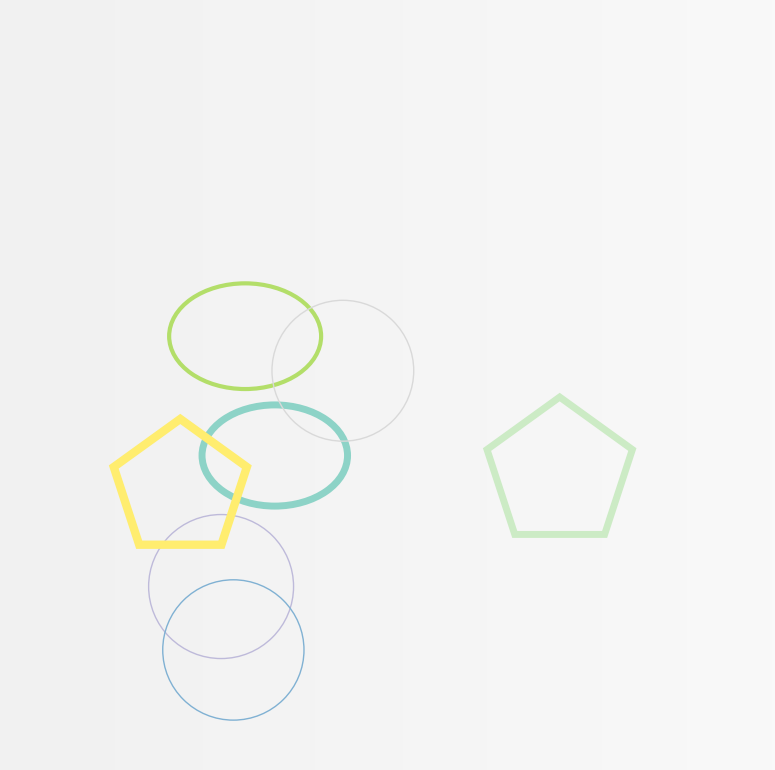[{"shape": "oval", "thickness": 2.5, "radius": 0.47, "center": [0.355, 0.408]}, {"shape": "circle", "thickness": 0.5, "radius": 0.47, "center": [0.285, 0.238]}, {"shape": "circle", "thickness": 0.5, "radius": 0.46, "center": [0.301, 0.156]}, {"shape": "oval", "thickness": 1.5, "radius": 0.49, "center": [0.316, 0.563]}, {"shape": "circle", "thickness": 0.5, "radius": 0.46, "center": [0.442, 0.519]}, {"shape": "pentagon", "thickness": 2.5, "radius": 0.49, "center": [0.722, 0.386]}, {"shape": "pentagon", "thickness": 3, "radius": 0.45, "center": [0.233, 0.366]}]